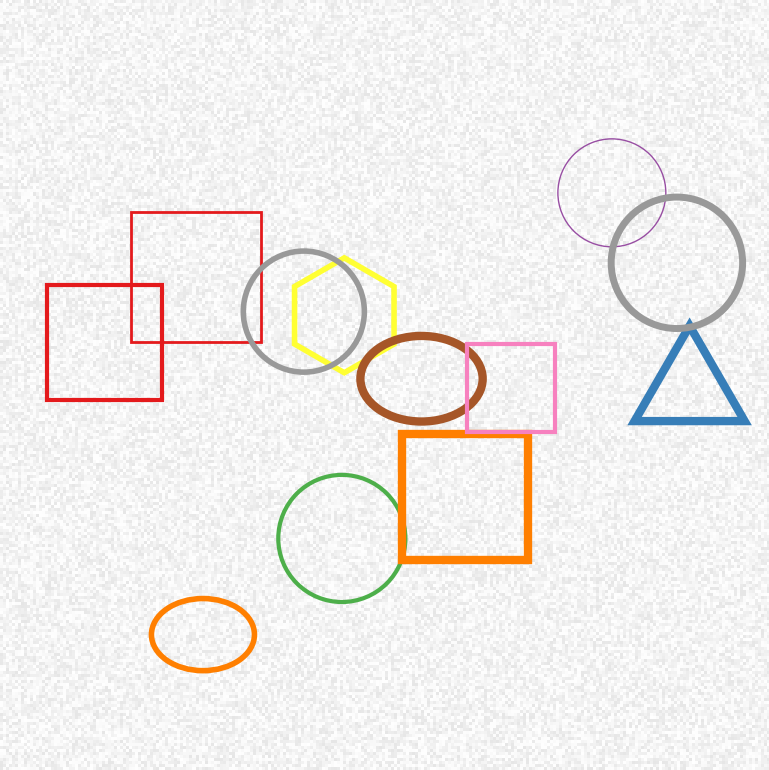[{"shape": "square", "thickness": 1, "radius": 0.42, "center": [0.254, 0.64]}, {"shape": "square", "thickness": 1.5, "radius": 0.37, "center": [0.136, 0.555]}, {"shape": "triangle", "thickness": 3, "radius": 0.41, "center": [0.896, 0.494]}, {"shape": "circle", "thickness": 1.5, "radius": 0.41, "center": [0.444, 0.301]}, {"shape": "circle", "thickness": 0.5, "radius": 0.35, "center": [0.795, 0.75]}, {"shape": "oval", "thickness": 2, "radius": 0.33, "center": [0.264, 0.176]}, {"shape": "square", "thickness": 3, "radius": 0.41, "center": [0.604, 0.354]}, {"shape": "hexagon", "thickness": 2, "radius": 0.37, "center": [0.447, 0.591]}, {"shape": "oval", "thickness": 3, "radius": 0.4, "center": [0.547, 0.508]}, {"shape": "square", "thickness": 1.5, "radius": 0.29, "center": [0.664, 0.496]}, {"shape": "circle", "thickness": 2.5, "radius": 0.43, "center": [0.879, 0.659]}, {"shape": "circle", "thickness": 2, "radius": 0.39, "center": [0.395, 0.595]}]